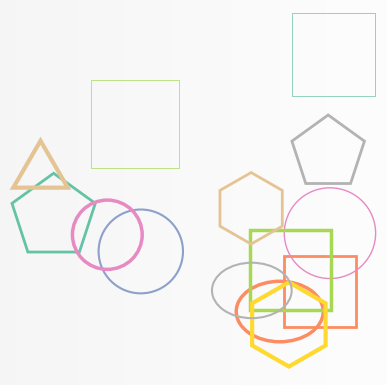[{"shape": "square", "thickness": 0.5, "radius": 0.54, "center": [0.861, 0.858]}, {"shape": "pentagon", "thickness": 2, "radius": 0.57, "center": [0.138, 0.437]}, {"shape": "square", "thickness": 2, "radius": 0.47, "center": [0.825, 0.243]}, {"shape": "oval", "thickness": 2.5, "radius": 0.56, "center": [0.722, 0.191]}, {"shape": "circle", "thickness": 1.5, "radius": 0.54, "center": [0.363, 0.347]}, {"shape": "circle", "thickness": 2.5, "radius": 0.45, "center": [0.277, 0.39]}, {"shape": "circle", "thickness": 1, "radius": 0.59, "center": [0.852, 0.394]}, {"shape": "square", "thickness": 0.5, "radius": 0.57, "center": [0.348, 0.677]}, {"shape": "square", "thickness": 2.5, "radius": 0.52, "center": [0.75, 0.298]}, {"shape": "hexagon", "thickness": 3, "radius": 0.55, "center": [0.746, 0.157]}, {"shape": "triangle", "thickness": 3, "radius": 0.41, "center": [0.105, 0.553]}, {"shape": "hexagon", "thickness": 2, "radius": 0.46, "center": [0.648, 0.459]}, {"shape": "oval", "thickness": 1.5, "radius": 0.51, "center": [0.65, 0.246]}, {"shape": "pentagon", "thickness": 2, "radius": 0.49, "center": [0.847, 0.603]}]